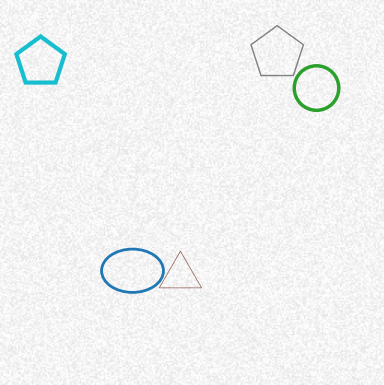[{"shape": "oval", "thickness": 2, "radius": 0.4, "center": [0.344, 0.297]}, {"shape": "circle", "thickness": 2.5, "radius": 0.29, "center": [0.822, 0.771]}, {"shape": "triangle", "thickness": 0.5, "radius": 0.32, "center": [0.469, 0.284]}, {"shape": "pentagon", "thickness": 1, "radius": 0.36, "center": [0.72, 0.862]}, {"shape": "pentagon", "thickness": 3, "radius": 0.33, "center": [0.105, 0.839]}]